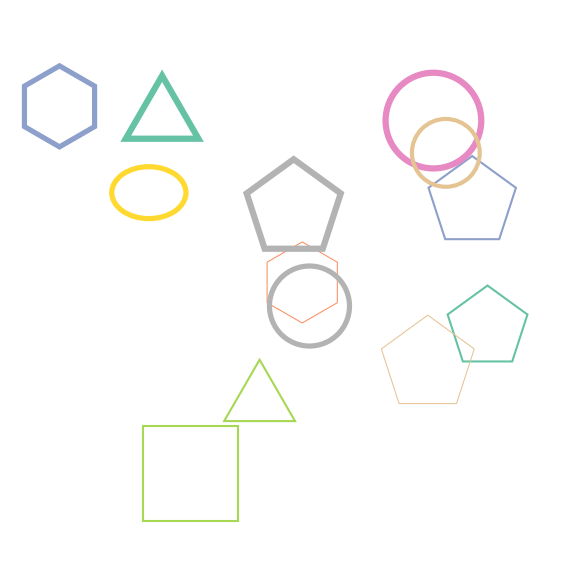[{"shape": "triangle", "thickness": 3, "radius": 0.36, "center": [0.281, 0.795]}, {"shape": "pentagon", "thickness": 1, "radius": 0.36, "center": [0.844, 0.432]}, {"shape": "hexagon", "thickness": 0.5, "radius": 0.35, "center": [0.523, 0.51]}, {"shape": "pentagon", "thickness": 1, "radius": 0.4, "center": [0.818, 0.649]}, {"shape": "hexagon", "thickness": 2.5, "radius": 0.35, "center": [0.103, 0.815]}, {"shape": "circle", "thickness": 3, "radius": 0.41, "center": [0.751, 0.79]}, {"shape": "triangle", "thickness": 1, "radius": 0.35, "center": [0.45, 0.305]}, {"shape": "square", "thickness": 1, "radius": 0.41, "center": [0.329, 0.179]}, {"shape": "oval", "thickness": 2.5, "radius": 0.32, "center": [0.258, 0.666]}, {"shape": "pentagon", "thickness": 0.5, "radius": 0.42, "center": [0.741, 0.369]}, {"shape": "circle", "thickness": 2, "radius": 0.29, "center": [0.772, 0.734]}, {"shape": "pentagon", "thickness": 3, "radius": 0.43, "center": [0.509, 0.638]}, {"shape": "circle", "thickness": 2.5, "radius": 0.35, "center": [0.536, 0.469]}]